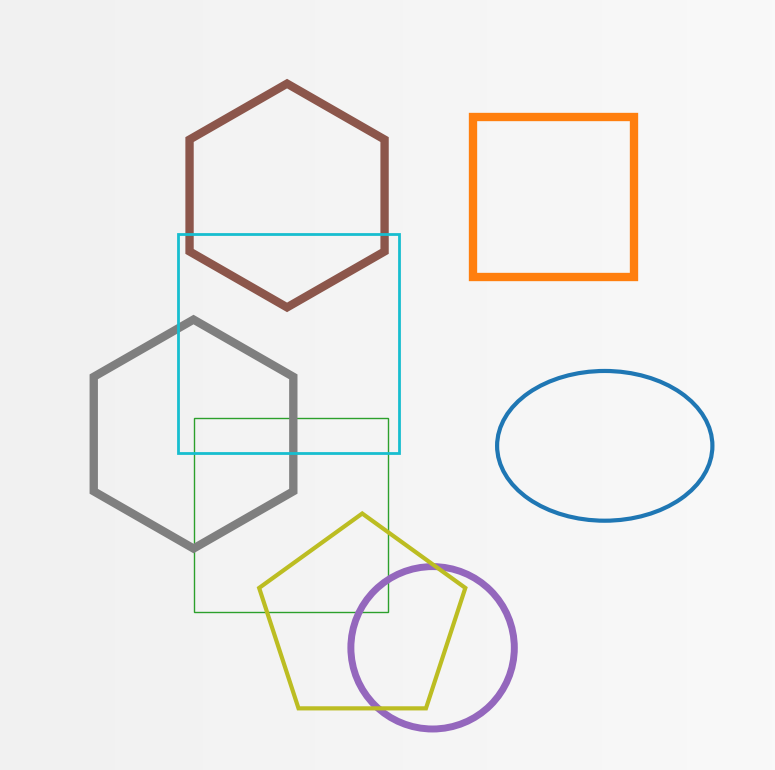[{"shape": "oval", "thickness": 1.5, "radius": 0.69, "center": [0.78, 0.421]}, {"shape": "square", "thickness": 3, "radius": 0.52, "center": [0.714, 0.745]}, {"shape": "square", "thickness": 0.5, "radius": 0.63, "center": [0.375, 0.331]}, {"shape": "circle", "thickness": 2.5, "radius": 0.53, "center": [0.558, 0.159]}, {"shape": "hexagon", "thickness": 3, "radius": 0.73, "center": [0.37, 0.746]}, {"shape": "hexagon", "thickness": 3, "radius": 0.74, "center": [0.25, 0.436]}, {"shape": "pentagon", "thickness": 1.5, "radius": 0.7, "center": [0.467, 0.193]}, {"shape": "square", "thickness": 1, "radius": 0.71, "center": [0.373, 0.554]}]